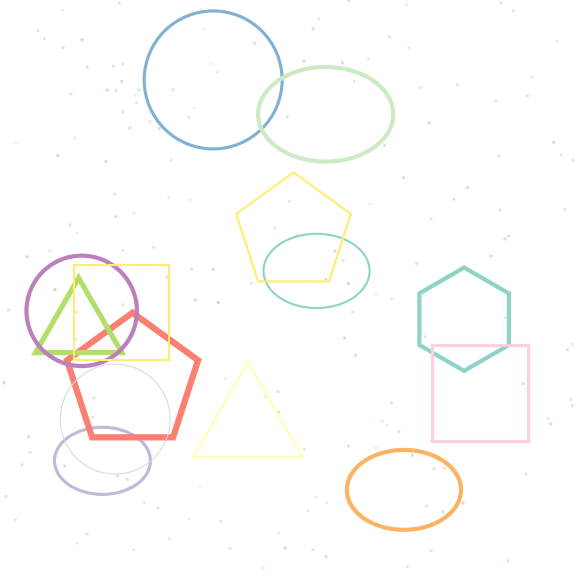[{"shape": "hexagon", "thickness": 2, "radius": 0.45, "center": [0.804, 0.446]}, {"shape": "oval", "thickness": 1, "radius": 0.46, "center": [0.548, 0.53]}, {"shape": "triangle", "thickness": 1, "radius": 0.55, "center": [0.429, 0.263]}, {"shape": "oval", "thickness": 1.5, "radius": 0.42, "center": [0.177, 0.201]}, {"shape": "pentagon", "thickness": 3, "radius": 0.6, "center": [0.23, 0.338]}, {"shape": "circle", "thickness": 1.5, "radius": 0.6, "center": [0.369, 0.861]}, {"shape": "oval", "thickness": 2, "radius": 0.49, "center": [0.699, 0.151]}, {"shape": "triangle", "thickness": 2.5, "radius": 0.43, "center": [0.136, 0.432]}, {"shape": "square", "thickness": 1.5, "radius": 0.42, "center": [0.832, 0.319]}, {"shape": "circle", "thickness": 0.5, "radius": 0.48, "center": [0.199, 0.273]}, {"shape": "circle", "thickness": 2, "radius": 0.48, "center": [0.141, 0.461]}, {"shape": "oval", "thickness": 2, "radius": 0.59, "center": [0.564, 0.801]}, {"shape": "pentagon", "thickness": 1, "radius": 0.52, "center": [0.508, 0.596]}, {"shape": "square", "thickness": 1, "radius": 0.41, "center": [0.211, 0.458]}]